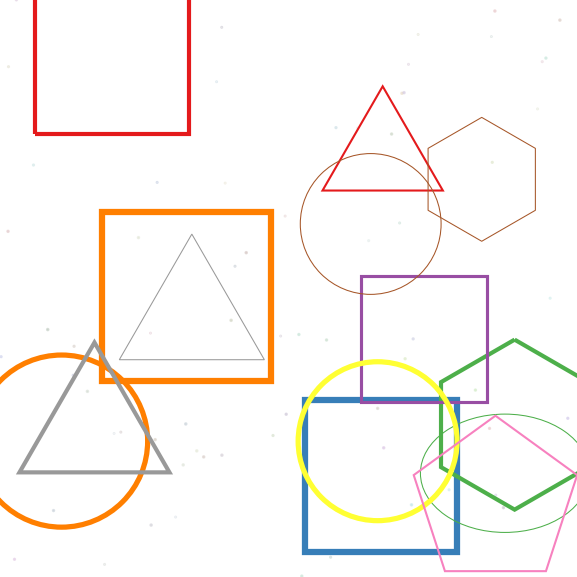[{"shape": "square", "thickness": 2, "radius": 0.67, "center": [0.194, 0.899]}, {"shape": "triangle", "thickness": 1, "radius": 0.6, "center": [0.663, 0.729]}, {"shape": "square", "thickness": 3, "radius": 0.66, "center": [0.66, 0.175]}, {"shape": "hexagon", "thickness": 2, "radius": 0.74, "center": [0.891, 0.264]}, {"shape": "oval", "thickness": 0.5, "radius": 0.73, "center": [0.874, 0.18]}, {"shape": "square", "thickness": 1.5, "radius": 0.55, "center": [0.734, 0.412]}, {"shape": "circle", "thickness": 2.5, "radius": 0.75, "center": [0.107, 0.235]}, {"shape": "square", "thickness": 3, "radius": 0.73, "center": [0.322, 0.485]}, {"shape": "circle", "thickness": 2.5, "radius": 0.69, "center": [0.654, 0.235]}, {"shape": "circle", "thickness": 0.5, "radius": 0.61, "center": [0.642, 0.611]}, {"shape": "hexagon", "thickness": 0.5, "radius": 0.54, "center": [0.834, 0.689]}, {"shape": "pentagon", "thickness": 1, "radius": 0.74, "center": [0.858, 0.13]}, {"shape": "triangle", "thickness": 2, "radius": 0.75, "center": [0.164, 0.256]}, {"shape": "triangle", "thickness": 0.5, "radius": 0.73, "center": [0.332, 0.449]}]